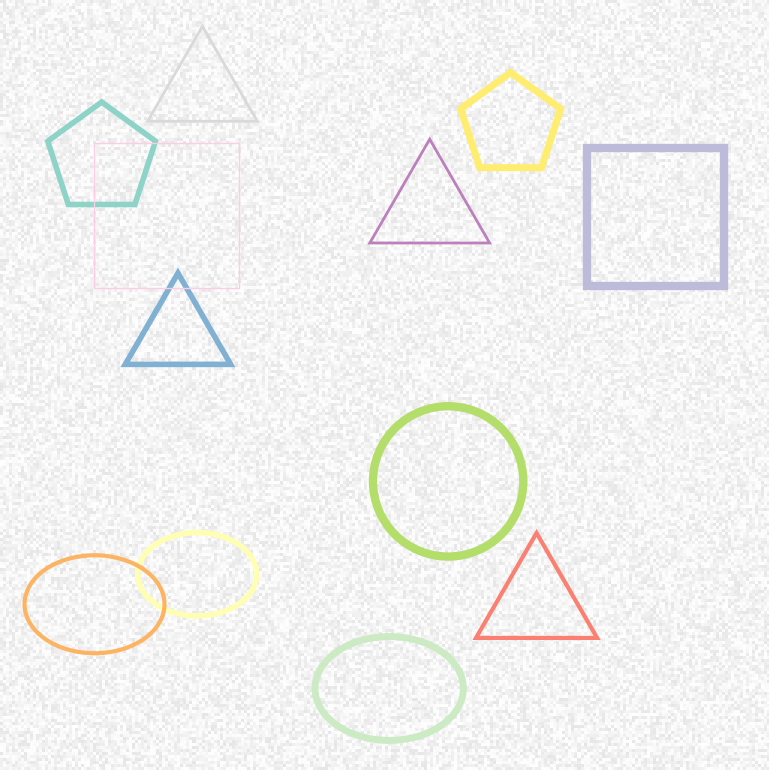[{"shape": "pentagon", "thickness": 2, "radius": 0.37, "center": [0.132, 0.794]}, {"shape": "oval", "thickness": 2, "radius": 0.39, "center": [0.256, 0.254]}, {"shape": "square", "thickness": 3, "radius": 0.45, "center": [0.851, 0.718]}, {"shape": "triangle", "thickness": 1.5, "radius": 0.45, "center": [0.697, 0.217]}, {"shape": "triangle", "thickness": 2, "radius": 0.4, "center": [0.231, 0.566]}, {"shape": "oval", "thickness": 1.5, "radius": 0.45, "center": [0.123, 0.215]}, {"shape": "circle", "thickness": 3, "radius": 0.49, "center": [0.582, 0.375]}, {"shape": "square", "thickness": 0.5, "radius": 0.47, "center": [0.217, 0.72]}, {"shape": "triangle", "thickness": 1, "radius": 0.41, "center": [0.263, 0.884]}, {"shape": "triangle", "thickness": 1, "radius": 0.45, "center": [0.558, 0.729]}, {"shape": "oval", "thickness": 2.5, "radius": 0.48, "center": [0.505, 0.106]}, {"shape": "pentagon", "thickness": 2.5, "radius": 0.34, "center": [0.663, 0.838]}]